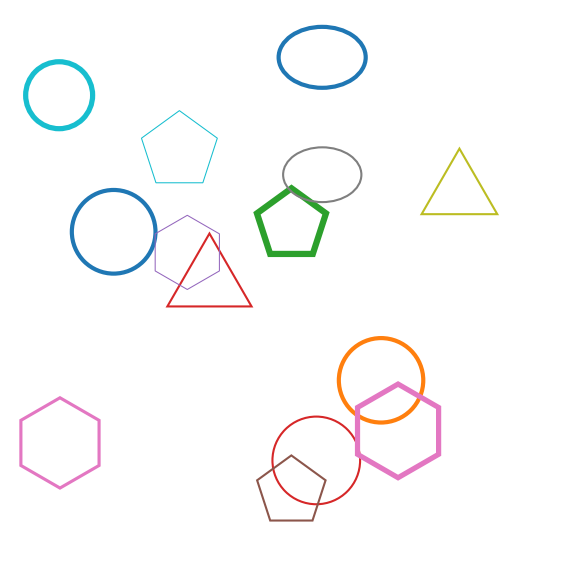[{"shape": "oval", "thickness": 2, "radius": 0.38, "center": [0.558, 0.9]}, {"shape": "circle", "thickness": 2, "radius": 0.36, "center": [0.197, 0.598]}, {"shape": "circle", "thickness": 2, "radius": 0.37, "center": [0.66, 0.341]}, {"shape": "pentagon", "thickness": 3, "radius": 0.31, "center": [0.505, 0.61]}, {"shape": "circle", "thickness": 1, "radius": 0.38, "center": [0.548, 0.202]}, {"shape": "triangle", "thickness": 1, "radius": 0.42, "center": [0.363, 0.511]}, {"shape": "hexagon", "thickness": 0.5, "radius": 0.32, "center": [0.324, 0.562]}, {"shape": "pentagon", "thickness": 1, "radius": 0.31, "center": [0.505, 0.148]}, {"shape": "hexagon", "thickness": 1.5, "radius": 0.39, "center": [0.104, 0.232]}, {"shape": "hexagon", "thickness": 2.5, "radius": 0.41, "center": [0.689, 0.253]}, {"shape": "oval", "thickness": 1, "radius": 0.34, "center": [0.558, 0.697]}, {"shape": "triangle", "thickness": 1, "radius": 0.38, "center": [0.796, 0.666]}, {"shape": "pentagon", "thickness": 0.5, "radius": 0.35, "center": [0.311, 0.738]}, {"shape": "circle", "thickness": 2.5, "radius": 0.29, "center": [0.102, 0.834]}]